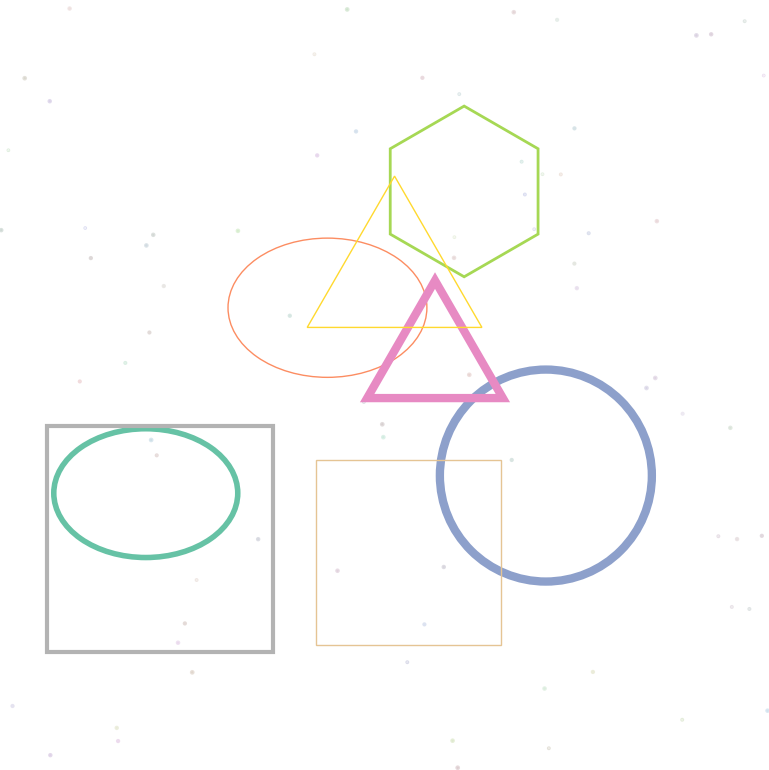[{"shape": "oval", "thickness": 2, "radius": 0.6, "center": [0.189, 0.36]}, {"shape": "oval", "thickness": 0.5, "radius": 0.65, "center": [0.425, 0.6]}, {"shape": "circle", "thickness": 3, "radius": 0.69, "center": [0.709, 0.382]}, {"shape": "triangle", "thickness": 3, "radius": 0.51, "center": [0.565, 0.534]}, {"shape": "hexagon", "thickness": 1, "radius": 0.55, "center": [0.603, 0.751]}, {"shape": "triangle", "thickness": 0.5, "radius": 0.65, "center": [0.512, 0.64]}, {"shape": "square", "thickness": 0.5, "radius": 0.6, "center": [0.531, 0.282]}, {"shape": "square", "thickness": 1.5, "radius": 0.73, "center": [0.208, 0.3]}]